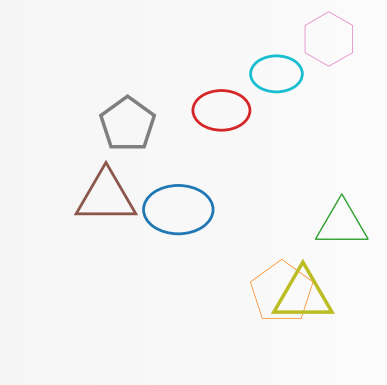[{"shape": "oval", "thickness": 2, "radius": 0.45, "center": [0.46, 0.455]}, {"shape": "pentagon", "thickness": 0.5, "radius": 0.43, "center": [0.727, 0.241]}, {"shape": "triangle", "thickness": 1, "radius": 0.39, "center": [0.882, 0.418]}, {"shape": "oval", "thickness": 2, "radius": 0.37, "center": [0.571, 0.713]}, {"shape": "triangle", "thickness": 2, "radius": 0.44, "center": [0.273, 0.489]}, {"shape": "hexagon", "thickness": 0.5, "radius": 0.35, "center": [0.849, 0.899]}, {"shape": "pentagon", "thickness": 2.5, "radius": 0.36, "center": [0.329, 0.678]}, {"shape": "triangle", "thickness": 2.5, "radius": 0.43, "center": [0.782, 0.233]}, {"shape": "oval", "thickness": 2, "radius": 0.33, "center": [0.713, 0.808]}]